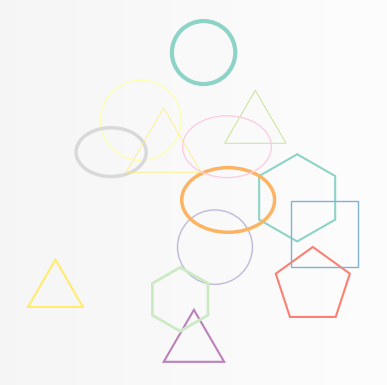[{"shape": "circle", "thickness": 3, "radius": 0.41, "center": [0.525, 0.864]}, {"shape": "hexagon", "thickness": 1.5, "radius": 0.57, "center": [0.767, 0.486]}, {"shape": "circle", "thickness": 1, "radius": 0.52, "center": [0.363, 0.688]}, {"shape": "circle", "thickness": 1, "radius": 0.48, "center": [0.555, 0.358]}, {"shape": "pentagon", "thickness": 1.5, "radius": 0.5, "center": [0.807, 0.258]}, {"shape": "square", "thickness": 1, "radius": 0.43, "center": [0.838, 0.392]}, {"shape": "oval", "thickness": 2.5, "radius": 0.6, "center": [0.589, 0.481]}, {"shape": "triangle", "thickness": 0.5, "radius": 0.46, "center": [0.659, 0.674]}, {"shape": "oval", "thickness": 1, "radius": 0.57, "center": [0.586, 0.619]}, {"shape": "oval", "thickness": 2.5, "radius": 0.45, "center": [0.287, 0.605]}, {"shape": "triangle", "thickness": 1.5, "radius": 0.45, "center": [0.5, 0.105]}, {"shape": "hexagon", "thickness": 2, "radius": 0.41, "center": [0.465, 0.223]}, {"shape": "triangle", "thickness": 1.5, "radius": 0.41, "center": [0.143, 0.244]}, {"shape": "triangle", "thickness": 0.5, "radius": 0.56, "center": [0.422, 0.608]}]